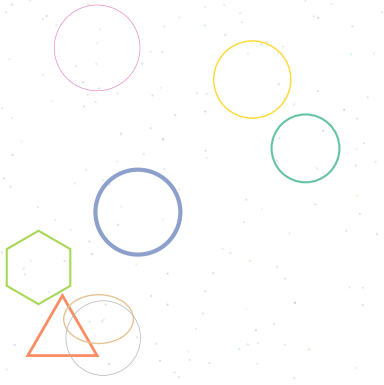[{"shape": "circle", "thickness": 1.5, "radius": 0.44, "center": [0.794, 0.615]}, {"shape": "triangle", "thickness": 2, "radius": 0.52, "center": [0.162, 0.128]}, {"shape": "circle", "thickness": 3, "radius": 0.55, "center": [0.358, 0.449]}, {"shape": "circle", "thickness": 0.5, "radius": 0.56, "center": [0.252, 0.876]}, {"shape": "hexagon", "thickness": 1.5, "radius": 0.48, "center": [0.1, 0.305]}, {"shape": "circle", "thickness": 1, "radius": 0.5, "center": [0.655, 0.793]}, {"shape": "oval", "thickness": 1, "radius": 0.45, "center": [0.256, 0.171]}, {"shape": "circle", "thickness": 0.5, "radius": 0.48, "center": [0.268, 0.122]}]